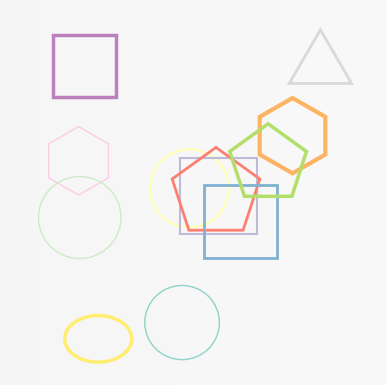[{"shape": "circle", "thickness": 1, "radius": 0.48, "center": [0.47, 0.162]}, {"shape": "circle", "thickness": 1.5, "radius": 0.51, "center": [0.489, 0.511]}, {"shape": "square", "thickness": 1.5, "radius": 0.5, "center": [0.564, 0.492]}, {"shape": "pentagon", "thickness": 2, "radius": 0.59, "center": [0.557, 0.498]}, {"shape": "square", "thickness": 2, "radius": 0.47, "center": [0.62, 0.425]}, {"shape": "hexagon", "thickness": 3, "radius": 0.49, "center": [0.755, 0.648]}, {"shape": "pentagon", "thickness": 2.5, "radius": 0.52, "center": [0.692, 0.574]}, {"shape": "hexagon", "thickness": 1, "radius": 0.44, "center": [0.203, 0.582]}, {"shape": "triangle", "thickness": 2, "radius": 0.47, "center": [0.827, 0.83]}, {"shape": "square", "thickness": 2.5, "radius": 0.41, "center": [0.217, 0.828]}, {"shape": "circle", "thickness": 1, "radius": 0.53, "center": [0.206, 0.435]}, {"shape": "oval", "thickness": 2.5, "radius": 0.43, "center": [0.253, 0.12]}]